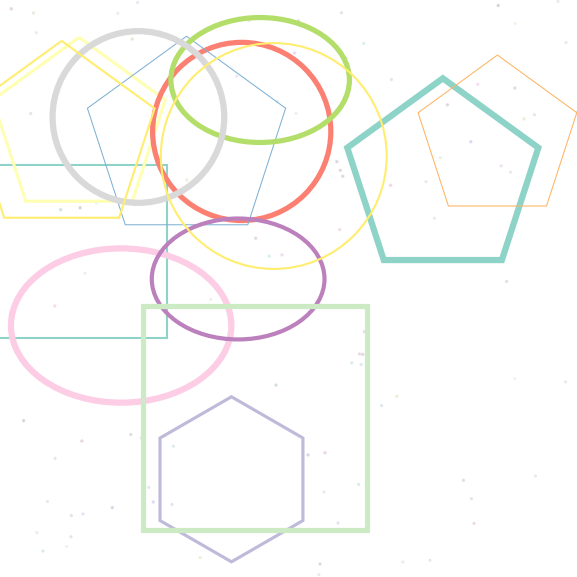[{"shape": "pentagon", "thickness": 3, "radius": 0.87, "center": [0.767, 0.69]}, {"shape": "square", "thickness": 1, "radius": 0.75, "center": [0.14, 0.563]}, {"shape": "pentagon", "thickness": 1.5, "radius": 0.78, "center": [0.137, 0.778]}, {"shape": "hexagon", "thickness": 1.5, "radius": 0.71, "center": [0.401, 0.169]}, {"shape": "circle", "thickness": 2.5, "radius": 0.77, "center": [0.419, 0.772]}, {"shape": "pentagon", "thickness": 0.5, "radius": 0.9, "center": [0.323, 0.756]}, {"shape": "pentagon", "thickness": 0.5, "radius": 0.72, "center": [0.861, 0.759]}, {"shape": "oval", "thickness": 2.5, "radius": 0.77, "center": [0.45, 0.861]}, {"shape": "oval", "thickness": 3, "radius": 0.95, "center": [0.21, 0.435]}, {"shape": "circle", "thickness": 3, "radius": 0.74, "center": [0.24, 0.797]}, {"shape": "oval", "thickness": 2, "radius": 0.75, "center": [0.412, 0.516]}, {"shape": "square", "thickness": 2.5, "radius": 0.97, "center": [0.442, 0.275]}, {"shape": "pentagon", "thickness": 1, "radius": 0.85, "center": [0.107, 0.759]}, {"shape": "circle", "thickness": 1, "radius": 0.98, "center": [0.474, 0.729]}]